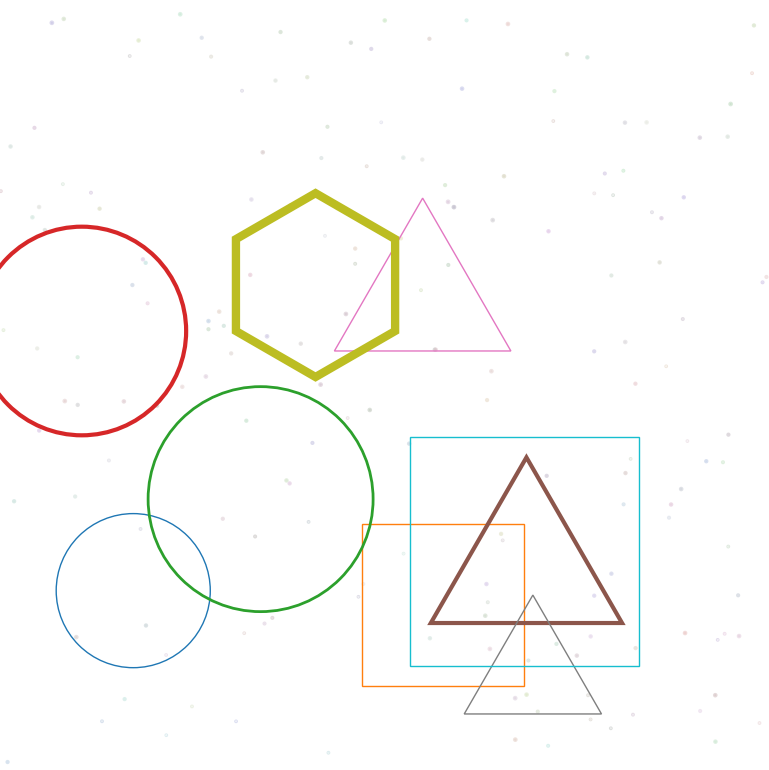[{"shape": "circle", "thickness": 0.5, "radius": 0.5, "center": [0.173, 0.233]}, {"shape": "square", "thickness": 0.5, "radius": 0.53, "center": [0.575, 0.215]}, {"shape": "circle", "thickness": 1, "radius": 0.73, "center": [0.338, 0.352]}, {"shape": "circle", "thickness": 1.5, "radius": 0.68, "center": [0.106, 0.57]}, {"shape": "triangle", "thickness": 1.5, "radius": 0.72, "center": [0.684, 0.263]}, {"shape": "triangle", "thickness": 0.5, "radius": 0.66, "center": [0.549, 0.61]}, {"shape": "triangle", "thickness": 0.5, "radius": 0.51, "center": [0.692, 0.124]}, {"shape": "hexagon", "thickness": 3, "radius": 0.6, "center": [0.41, 0.63]}, {"shape": "square", "thickness": 0.5, "radius": 0.74, "center": [0.681, 0.283]}]